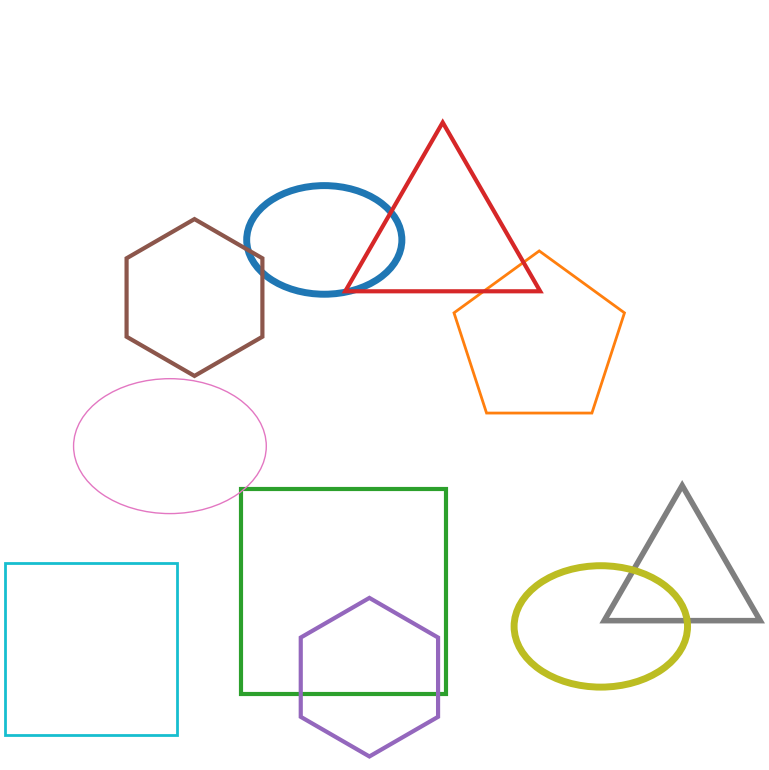[{"shape": "oval", "thickness": 2.5, "radius": 0.5, "center": [0.421, 0.688]}, {"shape": "pentagon", "thickness": 1, "radius": 0.58, "center": [0.7, 0.558]}, {"shape": "square", "thickness": 1.5, "radius": 0.66, "center": [0.446, 0.232]}, {"shape": "triangle", "thickness": 1.5, "radius": 0.73, "center": [0.575, 0.695]}, {"shape": "hexagon", "thickness": 1.5, "radius": 0.51, "center": [0.48, 0.121]}, {"shape": "hexagon", "thickness": 1.5, "radius": 0.51, "center": [0.253, 0.614]}, {"shape": "oval", "thickness": 0.5, "radius": 0.63, "center": [0.221, 0.421]}, {"shape": "triangle", "thickness": 2, "radius": 0.58, "center": [0.886, 0.252]}, {"shape": "oval", "thickness": 2.5, "radius": 0.56, "center": [0.78, 0.186]}, {"shape": "square", "thickness": 1, "radius": 0.56, "center": [0.118, 0.157]}]